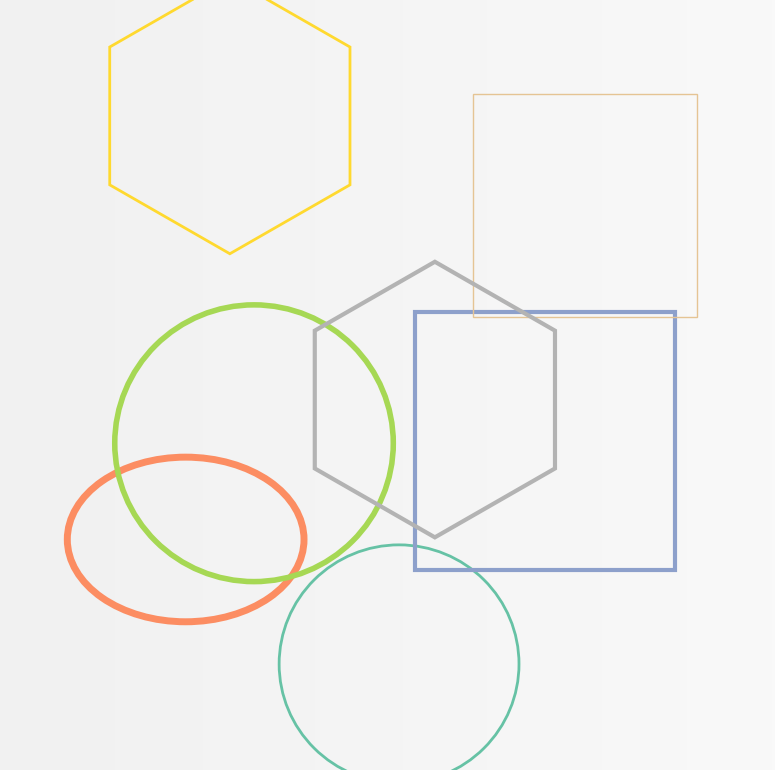[{"shape": "circle", "thickness": 1, "radius": 0.77, "center": [0.515, 0.138]}, {"shape": "oval", "thickness": 2.5, "radius": 0.76, "center": [0.24, 0.299]}, {"shape": "square", "thickness": 1.5, "radius": 0.84, "center": [0.703, 0.427]}, {"shape": "circle", "thickness": 2, "radius": 0.9, "center": [0.328, 0.424]}, {"shape": "hexagon", "thickness": 1, "radius": 0.89, "center": [0.297, 0.849]}, {"shape": "square", "thickness": 0.5, "radius": 0.72, "center": [0.755, 0.733]}, {"shape": "hexagon", "thickness": 1.5, "radius": 0.89, "center": [0.561, 0.481]}]